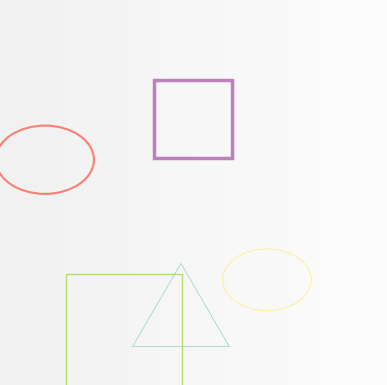[{"shape": "triangle", "thickness": 0.5, "radius": 0.72, "center": [0.467, 0.172]}, {"shape": "oval", "thickness": 1.5, "radius": 0.63, "center": [0.116, 0.585]}, {"shape": "square", "thickness": 1, "radius": 0.75, "center": [0.319, 0.14]}, {"shape": "square", "thickness": 2.5, "radius": 0.51, "center": [0.498, 0.691]}, {"shape": "oval", "thickness": 0.5, "radius": 0.57, "center": [0.689, 0.273]}]